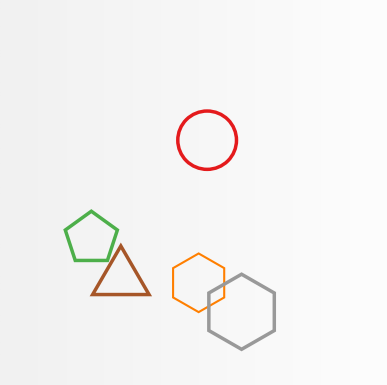[{"shape": "circle", "thickness": 2.5, "radius": 0.38, "center": [0.535, 0.636]}, {"shape": "pentagon", "thickness": 2.5, "radius": 0.35, "center": [0.236, 0.381]}, {"shape": "hexagon", "thickness": 1.5, "radius": 0.38, "center": [0.513, 0.265]}, {"shape": "triangle", "thickness": 2.5, "radius": 0.42, "center": [0.312, 0.277]}, {"shape": "hexagon", "thickness": 2.5, "radius": 0.49, "center": [0.623, 0.19]}]